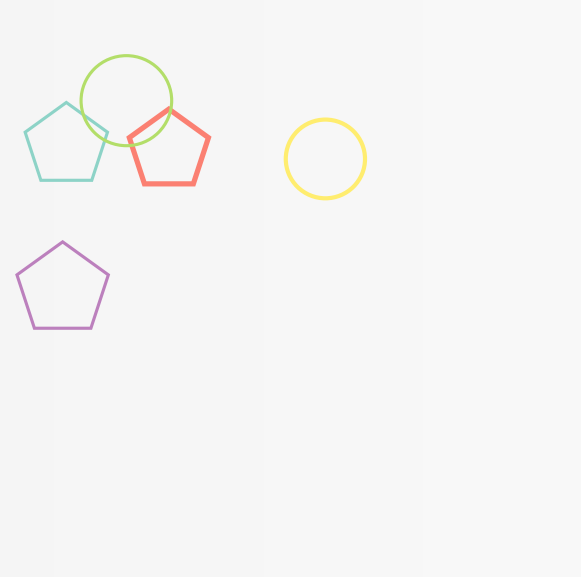[{"shape": "pentagon", "thickness": 1.5, "radius": 0.37, "center": [0.114, 0.747]}, {"shape": "pentagon", "thickness": 2.5, "radius": 0.36, "center": [0.291, 0.739]}, {"shape": "circle", "thickness": 1.5, "radius": 0.39, "center": [0.217, 0.825]}, {"shape": "pentagon", "thickness": 1.5, "radius": 0.41, "center": [0.108, 0.498]}, {"shape": "circle", "thickness": 2, "radius": 0.34, "center": [0.56, 0.724]}]